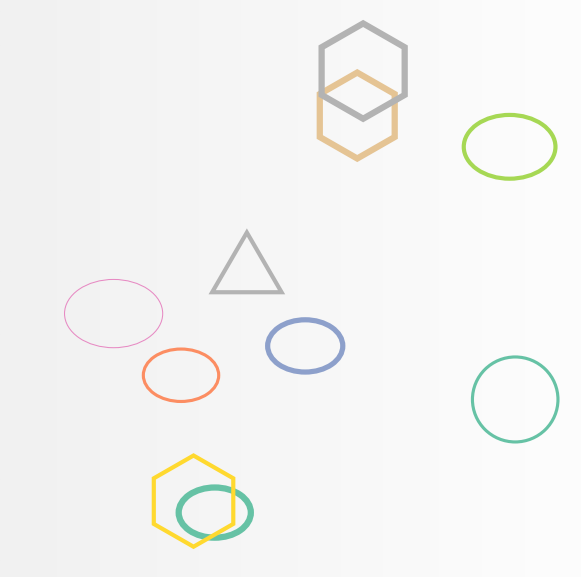[{"shape": "oval", "thickness": 3, "radius": 0.31, "center": [0.369, 0.112]}, {"shape": "circle", "thickness": 1.5, "radius": 0.37, "center": [0.886, 0.307]}, {"shape": "oval", "thickness": 1.5, "radius": 0.32, "center": [0.311, 0.349]}, {"shape": "oval", "thickness": 2.5, "radius": 0.32, "center": [0.525, 0.4]}, {"shape": "oval", "thickness": 0.5, "radius": 0.42, "center": [0.195, 0.456]}, {"shape": "oval", "thickness": 2, "radius": 0.39, "center": [0.877, 0.745]}, {"shape": "hexagon", "thickness": 2, "radius": 0.39, "center": [0.333, 0.131]}, {"shape": "hexagon", "thickness": 3, "radius": 0.37, "center": [0.615, 0.799]}, {"shape": "hexagon", "thickness": 3, "radius": 0.41, "center": [0.625, 0.876]}, {"shape": "triangle", "thickness": 2, "radius": 0.34, "center": [0.425, 0.528]}]